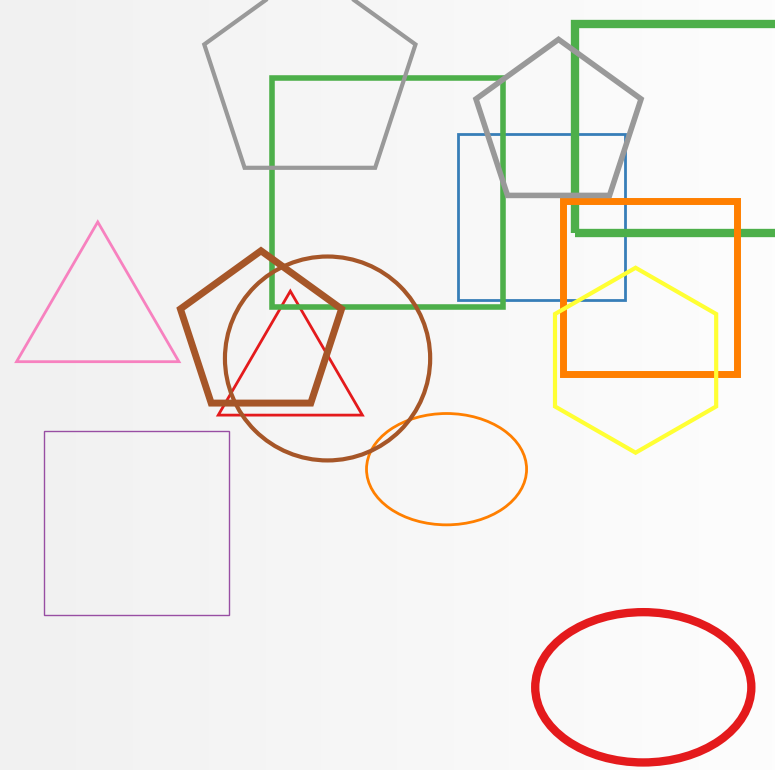[{"shape": "triangle", "thickness": 1, "radius": 0.54, "center": [0.375, 0.515]}, {"shape": "oval", "thickness": 3, "radius": 0.7, "center": [0.83, 0.107]}, {"shape": "square", "thickness": 1, "radius": 0.54, "center": [0.699, 0.718]}, {"shape": "square", "thickness": 3, "radius": 0.68, "center": [0.878, 0.833]}, {"shape": "square", "thickness": 2, "radius": 0.74, "center": [0.5, 0.75]}, {"shape": "square", "thickness": 0.5, "radius": 0.6, "center": [0.176, 0.321]}, {"shape": "square", "thickness": 2.5, "radius": 0.56, "center": [0.839, 0.626]}, {"shape": "oval", "thickness": 1, "radius": 0.52, "center": [0.576, 0.391]}, {"shape": "hexagon", "thickness": 1.5, "radius": 0.6, "center": [0.82, 0.532]}, {"shape": "circle", "thickness": 1.5, "radius": 0.66, "center": [0.423, 0.534]}, {"shape": "pentagon", "thickness": 2.5, "radius": 0.55, "center": [0.337, 0.565]}, {"shape": "triangle", "thickness": 1, "radius": 0.6, "center": [0.126, 0.591]}, {"shape": "pentagon", "thickness": 1.5, "radius": 0.72, "center": [0.4, 0.898]}, {"shape": "pentagon", "thickness": 2, "radius": 0.56, "center": [0.721, 0.837]}]